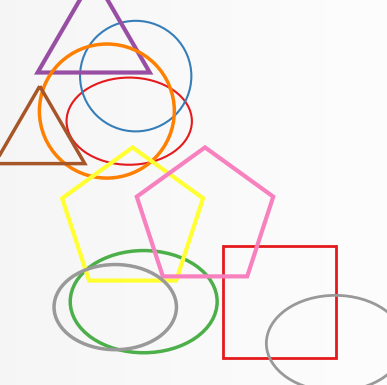[{"shape": "square", "thickness": 2, "radius": 0.73, "center": [0.721, 0.215]}, {"shape": "oval", "thickness": 1.5, "radius": 0.81, "center": [0.333, 0.685]}, {"shape": "circle", "thickness": 1.5, "radius": 0.72, "center": [0.35, 0.802]}, {"shape": "oval", "thickness": 2.5, "radius": 0.95, "center": [0.371, 0.216]}, {"shape": "triangle", "thickness": 3, "radius": 0.84, "center": [0.242, 0.895]}, {"shape": "circle", "thickness": 2.5, "radius": 0.87, "center": [0.276, 0.712]}, {"shape": "pentagon", "thickness": 3, "radius": 0.96, "center": [0.342, 0.426]}, {"shape": "triangle", "thickness": 2.5, "radius": 0.67, "center": [0.103, 0.642]}, {"shape": "pentagon", "thickness": 3, "radius": 0.93, "center": [0.529, 0.432]}, {"shape": "oval", "thickness": 2.5, "radius": 0.79, "center": [0.297, 0.202]}, {"shape": "oval", "thickness": 2, "radius": 0.89, "center": [0.865, 0.108]}]